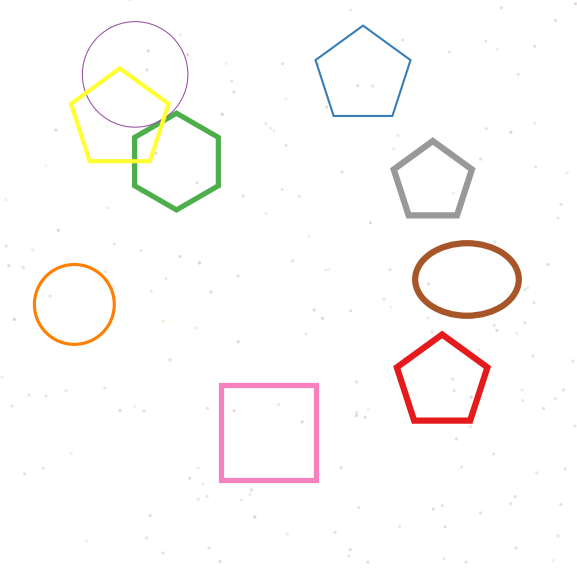[{"shape": "pentagon", "thickness": 3, "radius": 0.41, "center": [0.766, 0.337]}, {"shape": "pentagon", "thickness": 1, "radius": 0.43, "center": [0.629, 0.868]}, {"shape": "hexagon", "thickness": 2.5, "radius": 0.42, "center": [0.306, 0.719]}, {"shape": "circle", "thickness": 0.5, "radius": 0.46, "center": [0.234, 0.87]}, {"shape": "circle", "thickness": 1.5, "radius": 0.35, "center": [0.129, 0.472]}, {"shape": "pentagon", "thickness": 2, "radius": 0.44, "center": [0.207, 0.792]}, {"shape": "oval", "thickness": 3, "radius": 0.45, "center": [0.809, 0.515]}, {"shape": "square", "thickness": 2.5, "radius": 0.41, "center": [0.466, 0.251]}, {"shape": "pentagon", "thickness": 3, "radius": 0.36, "center": [0.749, 0.684]}]